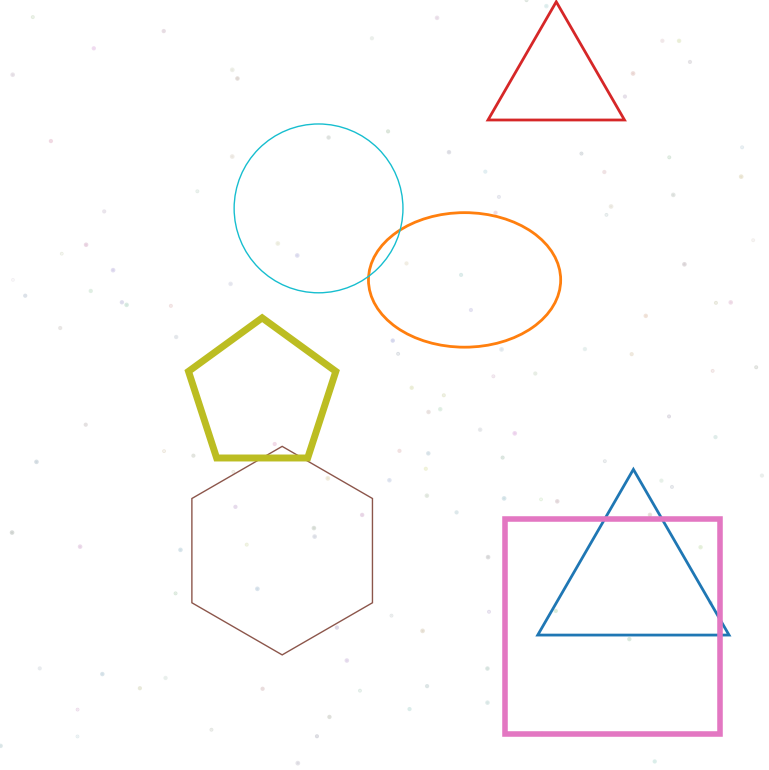[{"shape": "triangle", "thickness": 1, "radius": 0.72, "center": [0.823, 0.247]}, {"shape": "oval", "thickness": 1, "radius": 0.62, "center": [0.603, 0.636]}, {"shape": "triangle", "thickness": 1, "radius": 0.51, "center": [0.722, 0.895]}, {"shape": "hexagon", "thickness": 0.5, "radius": 0.68, "center": [0.366, 0.285]}, {"shape": "square", "thickness": 2, "radius": 0.7, "center": [0.796, 0.187]}, {"shape": "pentagon", "thickness": 2.5, "radius": 0.5, "center": [0.34, 0.487]}, {"shape": "circle", "thickness": 0.5, "radius": 0.55, "center": [0.414, 0.729]}]